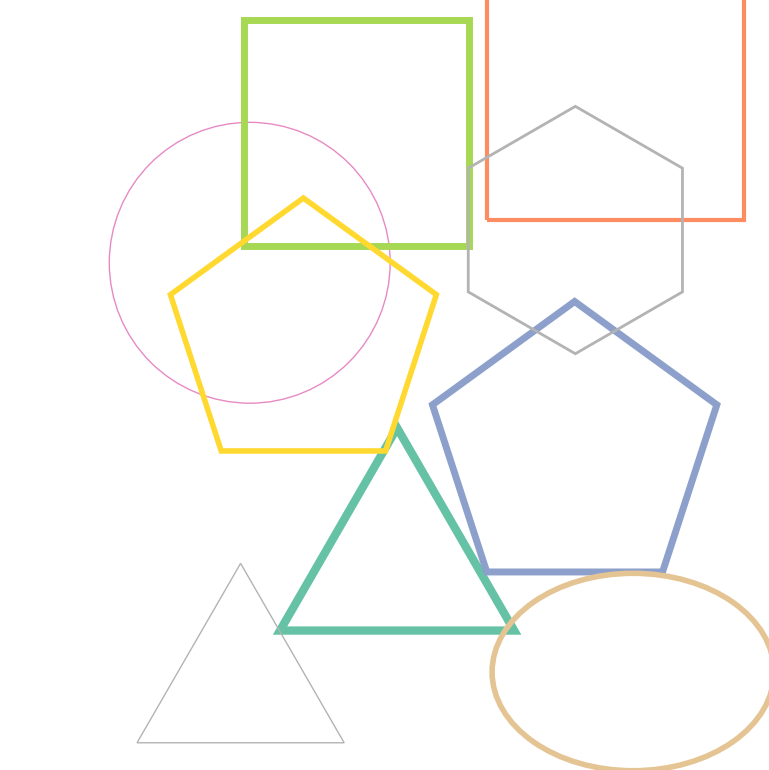[{"shape": "triangle", "thickness": 3, "radius": 0.88, "center": [0.516, 0.269]}, {"shape": "square", "thickness": 1.5, "radius": 0.84, "center": [0.799, 0.881]}, {"shape": "pentagon", "thickness": 2.5, "radius": 0.97, "center": [0.746, 0.414]}, {"shape": "circle", "thickness": 0.5, "radius": 0.91, "center": [0.324, 0.659]}, {"shape": "square", "thickness": 2.5, "radius": 0.73, "center": [0.463, 0.827]}, {"shape": "pentagon", "thickness": 2, "radius": 0.91, "center": [0.394, 0.561]}, {"shape": "oval", "thickness": 2, "radius": 0.92, "center": [0.822, 0.127]}, {"shape": "hexagon", "thickness": 1, "radius": 0.8, "center": [0.747, 0.701]}, {"shape": "triangle", "thickness": 0.5, "radius": 0.78, "center": [0.312, 0.113]}]